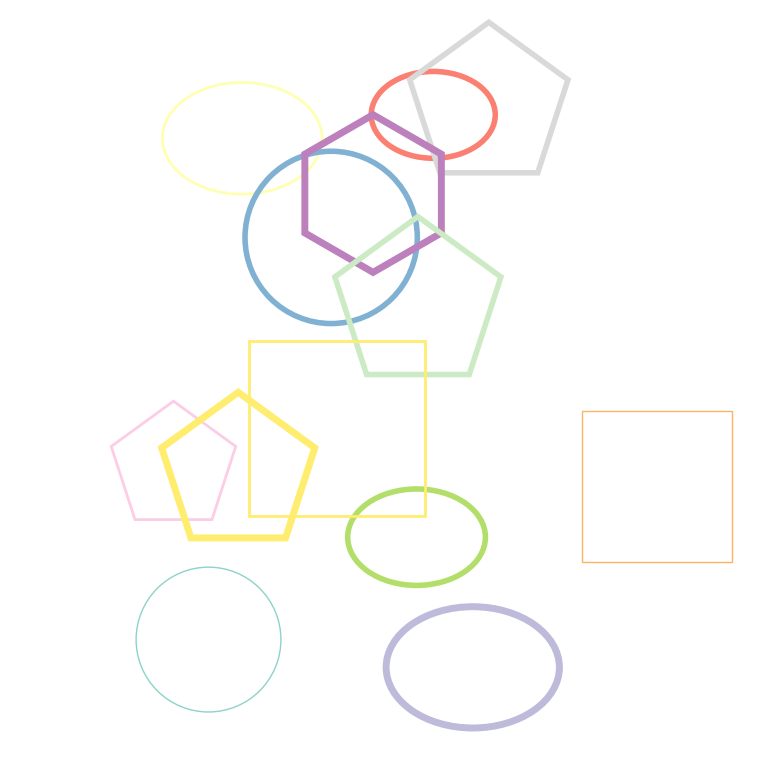[{"shape": "circle", "thickness": 0.5, "radius": 0.47, "center": [0.271, 0.169]}, {"shape": "oval", "thickness": 1, "radius": 0.52, "center": [0.315, 0.82]}, {"shape": "oval", "thickness": 2.5, "radius": 0.56, "center": [0.614, 0.133]}, {"shape": "oval", "thickness": 2, "radius": 0.4, "center": [0.563, 0.851]}, {"shape": "circle", "thickness": 2, "radius": 0.56, "center": [0.43, 0.692]}, {"shape": "square", "thickness": 0.5, "radius": 0.49, "center": [0.853, 0.368]}, {"shape": "oval", "thickness": 2, "radius": 0.45, "center": [0.541, 0.302]}, {"shape": "pentagon", "thickness": 1, "radius": 0.43, "center": [0.225, 0.394]}, {"shape": "pentagon", "thickness": 2, "radius": 0.54, "center": [0.635, 0.863]}, {"shape": "hexagon", "thickness": 2.5, "radius": 0.51, "center": [0.485, 0.749]}, {"shape": "pentagon", "thickness": 2, "radius": 0.57, "center": [0.543, 0.605]}, {"shape": "square", "thickness": 1, "radius": 0.57, "center": [0.438, 0.443]}, {"shape": "pentagon", "thickness": 2.5, "radius": 0.52, "center": [0.309, 0.386]}]